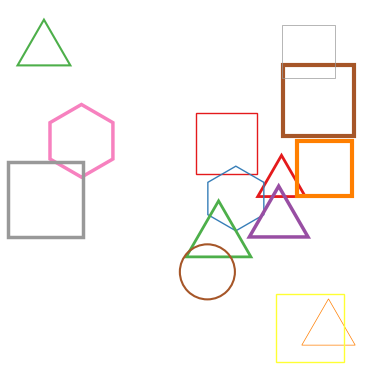[{"shape": "square", "thickness": 1, "radius": 0.39, "center": [0.588, 0.627]}, {"shape": "triangle", "thickness": 2, "radius": 0.36, "center": [0.731, 0.525]}, {"shape": "hexagon", "thickness": 1, "radius": 0.42, "center": [0.613, 0.484]}, {"shape": "triangle", "thickness": 2, "radius": 0.49, "center": [0.568, 0.381]}, {"shape": "triangle", "thickness": 1.5, "radius": 0.4, "center": [0.114, 0.87]}, {"shape": "triangle", "thickness": 2.5, "radius": 0.44, "center": [0.724, 0.429]}, {"shape": "square", "thickness": 3, "radius": 0.36, "center": [0.844, 0.562]}, {"shape": "triangle", "thickness": 0.5, "radius": 0.4, "center": [0.853, 0.144]}, {"shape": "square", "thickness": 1, "radius": 0.44, "center": [0.806, 0.148]}, {"shape": "square", "thickness": 3, "radius": 0.46, "center": [0.828, 0.739]}, {"shape": "circle", "thickness": 1.5, "radius": 0.36, "center": [0.539, 0.294]}, {"shape": "hexagon", "thickness": 2.5, "radius": 0.47, "center": [0.212, 0.634]}, {"shape": "square", "thickness": 2.5, "radius": 0.48, "center": [0.118, 0.481]}, {"shape": "square", "thickness": 0.5, "radius": 0.35, "center": [0.802, 0.866]}]